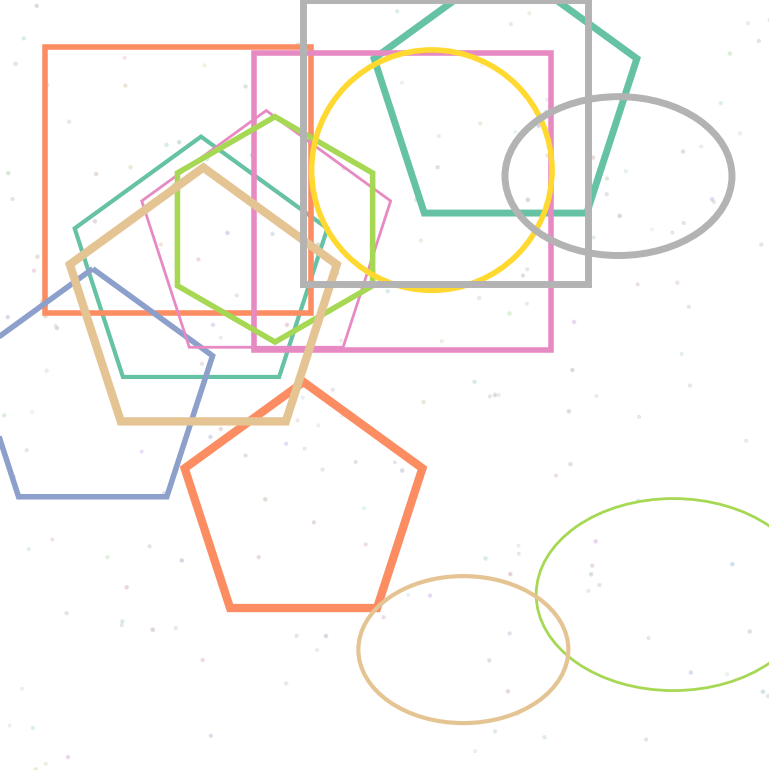[{"shape": "pentagon", "thickness": 2.5, "radius": 0.9, "center": [0.656, 0.868]}, {"shape": "pentagon", "thickness": 1.5, "radius": 0.86, "center": [0.261, 0.65]}, {"shape": "pentagon", "thickness": 3, "radius": 0.81, "center": [0.394, 0.342]}, {"shape": "square", "thickness": 2, "radius": 0.86, "center": [0.231, 0.767]}, {"shape": "pentagon", "thickness": 2, "radius": 0.82, "center": [0.12, 0.487]}, {"shape": "pentagon", "thickness": 1, "radius": 0.85, "center": [0.346, 0.686]}, {"shape": "square", "thickness": 2, "radius": 0.96, "center": [0.523, 0.738]}, {"shape": "oval", "thickness": 1, "radius": 0.89, "center": [0.874, 0.228]}, {"shape": "hexagon", "thickness": 2, "radius": 0.73, "center": [0.357, 0.702]}, {"shape": "circle", "thickness": 2, "radius": 0.78, "center": [0.561, 0.779]}, {"shape": "pentagon", "thickness": 3, "radius": 0.91, "center": [0.264, 0.6]}, {"shape": "oval", "thickness": 1.5, "radius": 0.68, "center": [0.602, 0.156]}, {"shape": "square", "thickness": 2.5, "radius": 0.92, "center": [0.578, 0.815]}, {"shape": "oval", "thickness": 2.5, "radius": 0.74, "center": [0.803, 0.771]}]